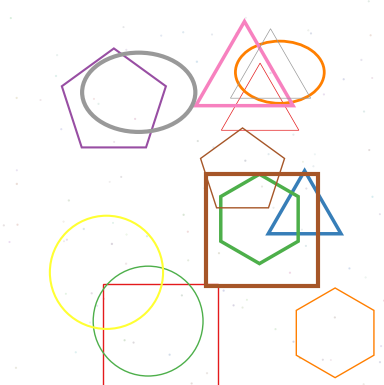[{"shape": "triangle", "thickness": 0.5, "radius": 0.58, "center": [0.676, 0.72]}, {"shape": "square", "thickness": 1, "radius": 0.75, "center": [0.418, 0.112]}, {"shape": "triangle", "thickness": 2.5, "radius": 0.55, "center": [0.791, 0.447]}, {"shape": "hexagon", "thickness": 2.5, "radius": 0.58, "center": [0.674, 0.431]}, {"shape": "circle", "thickness": 1, "radius": 0.71, "center": [0.385, 0.166]}, {"shape": "pentagon", "thickness": 1.5, "radius": 0.71, "center": [0.296, 0.732]}, {"shape": "hexagon", "thickness": 1, "radius": 0.58, "center": [0.87, 0.136]}, {"shape": "oval", "thickness": 2, "radius": 0.58, "center": [0.727, 0.812]}, {"shape": "circle", "thickness": 1.5, "radius": 0.74, "center": [0.277, 0.293]}, {"shape": "square", "thickness": 3, "radius": 0.73, "center": [0.681, 0.402]}, {"shape": "pentagon", "thickness": 1, "radius": 0.57, "center": [0.63, 0.553]}, {"shape": "triangle", "thickness": 2.5, "radius": 0.73, "center": [0.635, 0.798]}, {"shape": "triangle", "thickness": 0.5, "radius": 0.6, "center": [0.703, 0.805]}, {"shape": "oval", "thickness": 3, "radius": 0.74, "center": [0.36, 0.76]}]